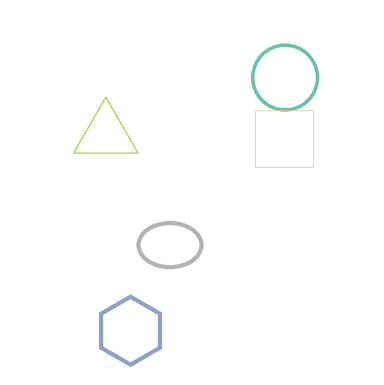[{"shape": "circle", "thickness": 2.5, "radius": 0.42, "center": [0.741, 0.799]}, {"shape": "hexagon", "thickness": 3, "radius": 0.44, "center": [0.339, 0.141]}, {"shape": "triangle", "thickness": 1, "radius": 0.48, "center": [0.275, 0.651]}, {"shape": "square", "thickness": 0.5, "radius": 0.37, "center": [0.738, 0.641]}, {"shape": "oval", "thickness": 3, "radius": 0.41, "center": [0.442, 0.363]}]